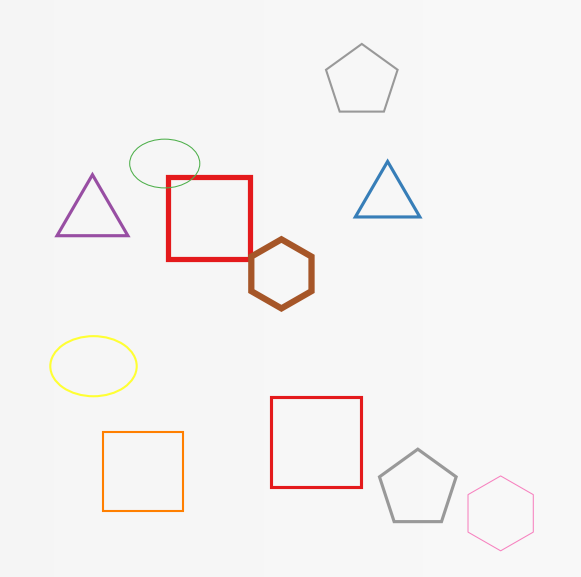[{"shape": "square", "thickness": 1.5, "radius": 0.39, "center": [0.543, 0.234]}, {"shape": "square", "thickness": 2.5, "radius": 0.35, "center": [0.36, 0.621]}, {"shape": "triangle", "thickness": 1.5, "radius": 0.32, "center": [0.667, 0.655]}, {"shape": "oval", "thickness": 0.5, "radius": 0.3, "center": [0.283, 0.716]}, {"shape": "triangle", "thickness": 1.5, "radius": 0.35, "center": [0.159, 0.626]}, {"shape": "square", "thickness": 1, "radius": 0.34, "center": [0.246, 0.182]}, {"shape": "oval", "thickness": 1, "radius": 0.37, "center": [0.161, 0.365]}, {"shape": "hexagon", "thickness": 3, "radius": 0.3, "center": [0.484, 0.525]}, {"shape": "hexagon", "thickness": 0.5, "radius": 0.32, "center": [0.861, 0.11]}, {"shape": "pentagon", "thickness": 1.5, "radius": 0.35, "center": [0.719, 0.152]}, {"shape": "pentagon", "thickness": 1, "radius": 0.32, "center": [0.622, 0.858]}]